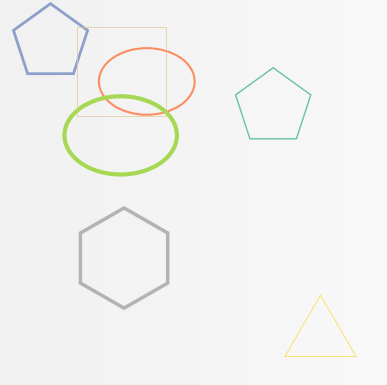[{"shape": "pentagon", "thickness": 1, "radius": 0.51, "center": [0.705, 0.722]}, {"shape": "oval", "thickness": 1.5, "radius": 0.62, "center": [0.379, 0.788]}, {"shape": "pentagon", "thickness": 2, "radius": 0.5, "center": [0.13, 0.89]}, {"shape": "oval", "thickness": 3, "radius": 0.73, "center": [0.311, 0.648]}, {"shape": "triangle", "thickness": 0.5, "radius": 0.53, "center": [0.827, 0.127]}, {"shape": "square", "thickness": 0.5, "radius": 0.58, "center": [0.313, 0.814]}, {"shape": "hexagon", "thickness": 2.5, "radius": 0.65, "center": [0.32, 0.33]}]